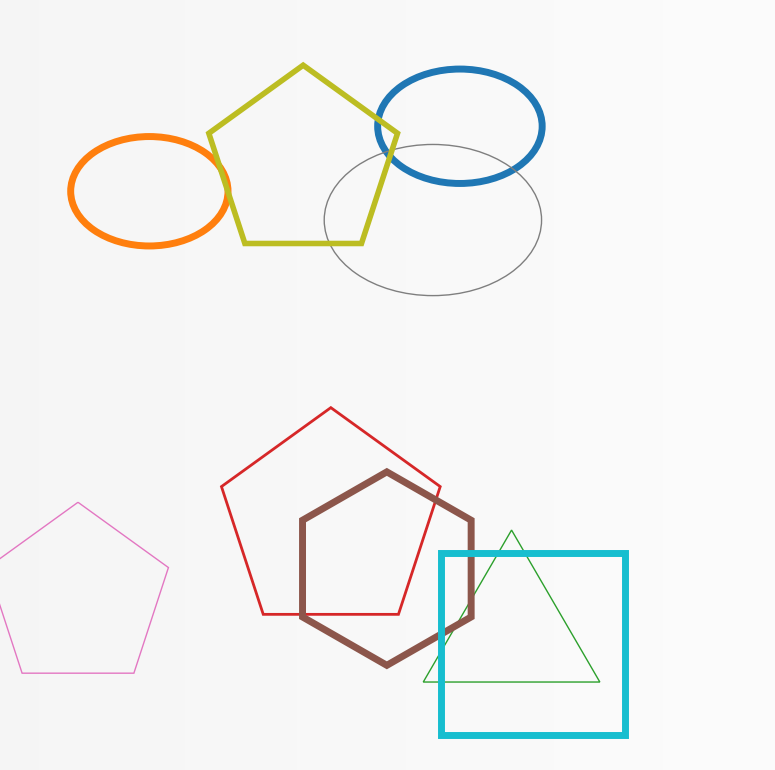[{"shape": "oval", "thickness": 2.5, "radius": 0.53, "center": [0.593, 0.836]}, {"shape": "oval", "thickness": 2.5, "radius": 0.51, "center": [0.193, 0.752]}, {"shape": "triangle", "thickness": 0.5, "radius": 0.66, "center": [0.66, 0.18]}, {"shape": "pentagon", "thickness": 1, "radius": 0.74, "center": [0.427, 0.322]}, {"shape": "hexagon", "thickness": 2.5, "radius": 0.63, "center": [0.499, 0.262]}, {"shape": "pentagon", "thickness": 0.5, "radius": 0.61, "center": [0.101, 0.225]}, {"shape": "oval", "thickness": 0.5, "radius": 0.7, "center": [0.559, 0.714]}, {"shape": "pentagon", "thickness": 2, "radius": 0.64, "center": [0.391, 0.787]}, {"shape": "square", "thickness": 2.5, "radius": 0.59, "center": [0.688, 0.164]}]